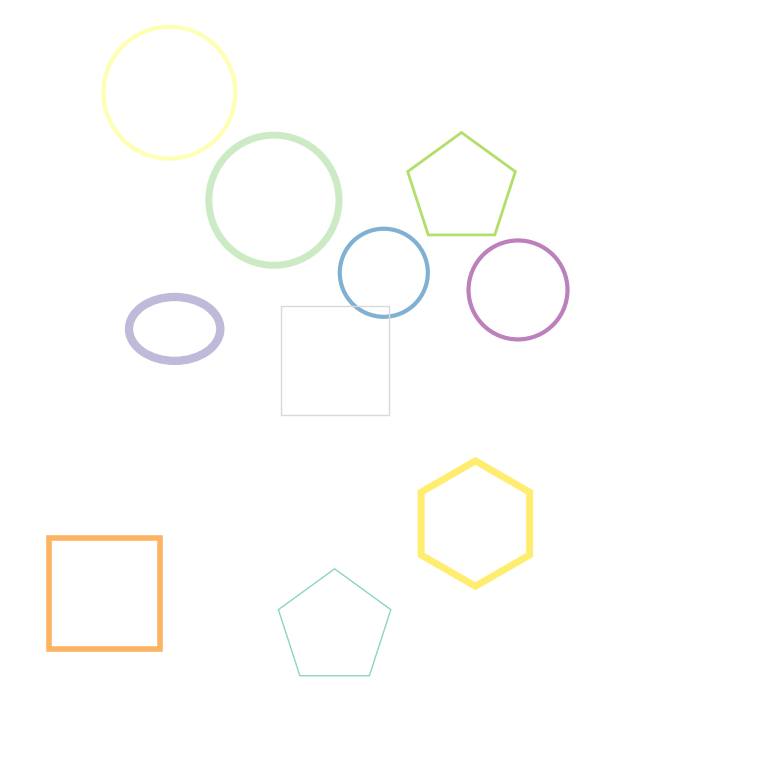[{"shape": "pentagon", "thickness": 0.5, "radius": 0.38, "center": [0.435, 0.185]}, {"shape": "circle", "thickness": 1.5, "radius": 0.43, "center": [0.22, 0.88]}, {"shape": "oval", "thickness": 3, "radius": 0.3, "center": [0.227, 0.573]}, {"shape": "circle", "thickness": 1.5, "radius": 0.29, "center": [0.498, 0.646]}, {"shape": "square", "thickness": 2, "radius": 0.36, "center": [0.135, 0.229]}, {"shape": "pentagon", "thickness": 1, "radius": 0.37, "center": [0.599, 0.754]}, {"shape": "square", "thickness": 0.5, "radius": 0.35, "center": [0.435, 0.531]}, {"shape": "circle", "thickness": 1.5, "radius": 0.32, "center": [0.673, 0.623]}, {"shape": "circle", "thickness": 2.5, "radius": 0.42, "center": [0.356, 0.74]}, {"shape": "hexagon", "thickness": 2.5, "radius": 0.41, "center": [0.617, 0.32]}]